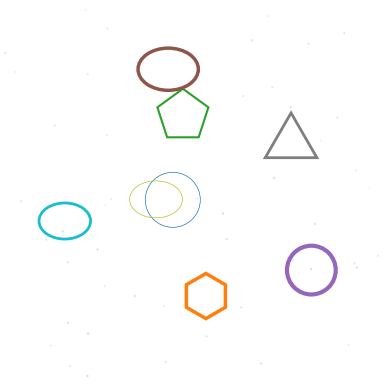[{"shape": "circle", "thickness": 0.5, "radius": 0.36, "center": [0.449, 0.481]}, {"shape": "hexagon", "thickness": 2.5, "radius": 0.29, "center": [0.535, 0.231]}, {"shape": "pentagon", "thickness": 1.5, "radius": 0.35, "center": [0.475, 0.7]}, {"shape": "circle", "thickness": 3, "radius": 0.32, "center": [0.809, 0.298]}, {"shape": "oval", "thickness": 2.5, "radius": 0.39, "center": [0.437, 0.82]}, {"shape": "triangle", "thickness": 2, "radius": 0.39, "center": [0.756, 0.629]}, {"shape": "oval", "thickness": 0.5, "radius": 0.34, "center": [0.405, 0.482]}, {"shape": "oval", "thickness": 2, "radius": 0.33, "center": [0.168, 0.426]}]